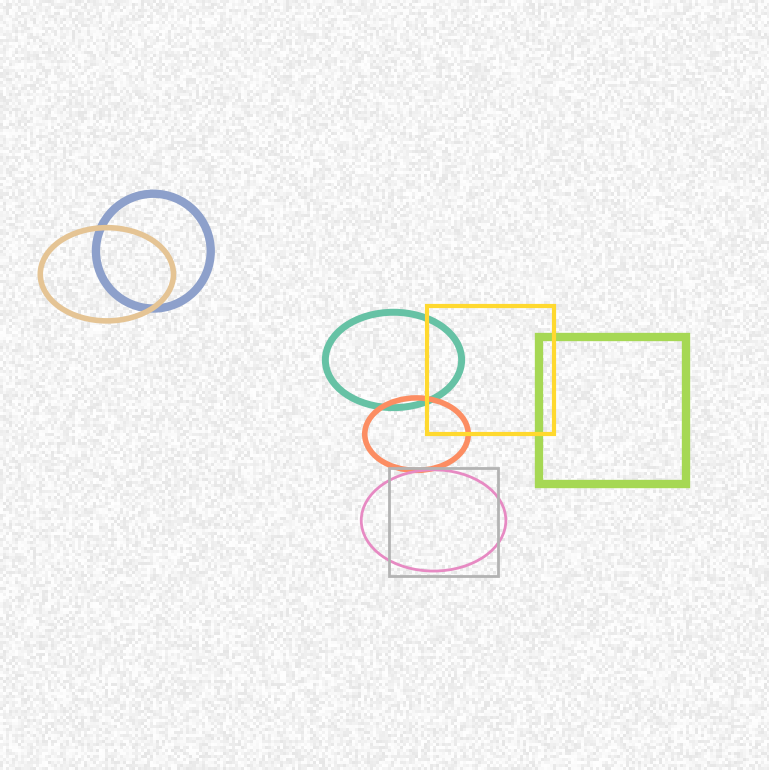[{"shape": "oval", "thickness": 2.5, "radius": 0.44, "center": [0.511, 0.533]}, {"shape": "oval", "thickness": 2, "radius": 0.34, "center": [0.541, 0.436]}, {"shape": "circle", "thickness": 3, "radius": 0.37, "center": [0.199, 0.674]}, {"shape": "oval", "thickness": 1, "radius": 0.47, "center": [0.563, 0.324]}, {"shape": "square", "thickness": 3, "radius": 0.48, "center": [0.796, 0.466]}, {"shape": "square", "thickness": 1.5, "radius": 0.41, "center": [0.637, 0.519]}, {"shape": "oval", "thickness": 2, "radius": 0.43, "center": [0.139, 0.644]}, {"shape": "square", "thickness": 1, "radius": 0.35, "center": [0.576, 0.322]}]